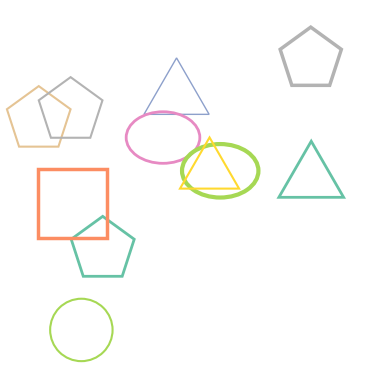[{"shape": "pentagon", "thickness": 2, "radius": 0.43, "center": [0.267, 0.352]}, {"shape": "triangle", "thickness": 2, "radius": 0.49, "center": [0.808, 0.536]}, {"shape": "square", "thickness": 2.5, "radius": 0.45, "center": [0.189, 0.471]}, {"shape": "triangle", "thickness": 1, "radius": 0.49, "center": [0.459, 0.752]}, {"shape": "oval", "thickness": 2, "radius": 0.48, "center": [0.423, 0.643]}, {"shape": "circle", "thickness": 1.5, "radius": 0.41, "center": [0.211, 0.143]}, {"shape": "oval", "thickness": 3, "radius": 0.5, "center": [0.572, 0.556]}, {"shape": "triangle", "thickness": 1.5, "radius": 0.44, "center": [0.544, 0.554]}, {"shape": "pentagon", "thickness": 1.5, "radius": 0.43, "center": [0.101, 0.689]}, {"shape": "pentagon", "thickness": 2.5, "radius": 0.42, "center": [0.807, 0.846]}, {"shape": "pentagon", "thickness": 1.5, "radius": 0.43, "center": [0.183, 0.713]}]